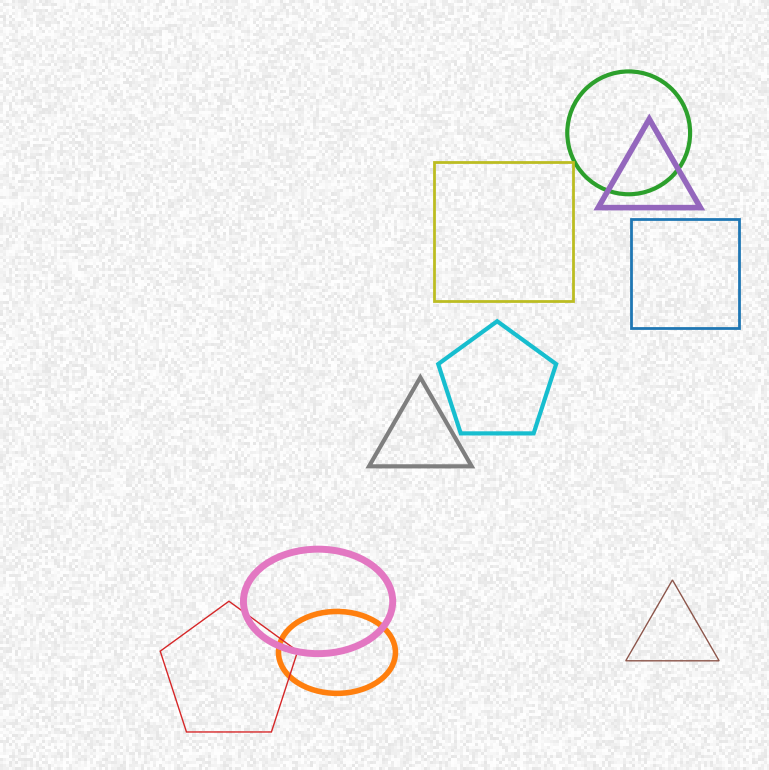[{"shape": "square", "thickness": 1, "radius": 0.35, "center": [0.89, 0.645]}, {"shape": "oval", "thickness": 2, "radius": 0.38, "center": [0.438, 0.153]}, {"shape": "circle", "thickness": 1.5, "radius": 0.4, "center": [0.816, 0.827]}, {"shape": "pentagon", "thickness": 0.5, "radius": 0.47, "center": [0.297, 0.125]}, {"shape": "triangle", "thickness": 2, "radius": 0.38, "center": [0.843, 0.769]}, {"shape": "triangle", "thickness": 0.5, "radius": 0.35, "center": [0.873, 0.177]}, {"shape": "oval", "thickness": 2.5, "radius": 0.48, "center": [0.413, 0.219]}, {"shape": "triangle", "thickness": 1.5, "radius": 0.38, "center": [0.546, 0.433]}, {"shape": "square", "thickness": 1, "radius": 0.45, "center": [0.654, 0.7]}, {"shape": "pentagon", "thickness": 1.5, "radius": 0.4, "center": [0.646, 0.502]}]